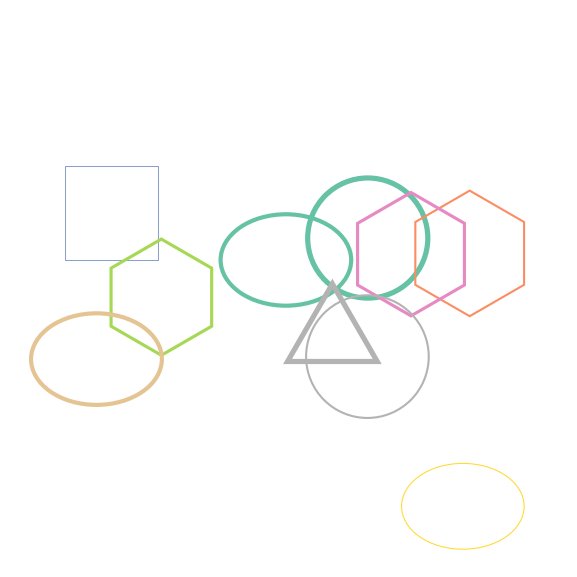[{"shape": "circle", "thickness": 2.5, "radius": 0.52, "center": [0.637, 0.587]}, {"shape": "oval", "thickness": 2, "radius": 0.57, "center": [0.495, 0.549]}, {"shape": "hexagon", "thickness": 1, "radius": 0.54, "center": [0.813, 0.56]}, {"shape": "square", "thickness": 0.5, "radius": 0.4, "center": [0.193, 0.63]}, {"shape": "hexagon", "thickness": 1.5, "radius": 0.53, "center": [0.712, 0.559]}, {"shape": "hexagon", "thickness": 1.5, "radius": 0.5, "center": [0.279, 0.485]}, {"shape": "oval", "thickness": 0.5, "radius": 0.53, "center": [0.801, 0.122]}, {"shape": "oval", "thickness": 2, "radius": 0.57, "center": [0.167, 0.377]}, {"shape": "triangle", "thickness": 2.5, "radius": 0.45, "center": [0.576, 0.418]}, {"shape": "circle", "thickness": 1, "radius": 0.53, "center": [0.636, 0.382]}]